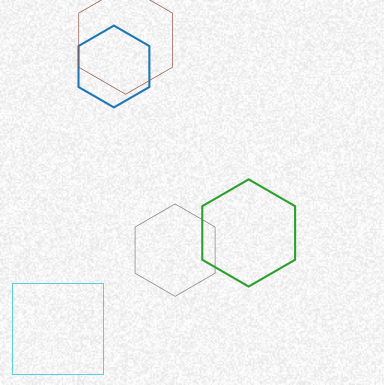[{"shape": "hexagon", "thickness": 1.5, "radius": 0.53, "center": [0.296, 0.827]}, {"shape": "hexagon", "thickness": 1.5, "radius": 0.7, "center": [0.646, 0.395]}, {"shape": "hexagon", "thickness": 0.5, "radius": 0.7, "center": [0.326, 0.896]}, {"shape": "hexagon", "thickness": 0.5, "radius": 0.6, "center": [0.455, 0.35]}, {"shape": "square", "thickness": 0.5, "radius": 0.59, "center": [0.15, 0.146]}]